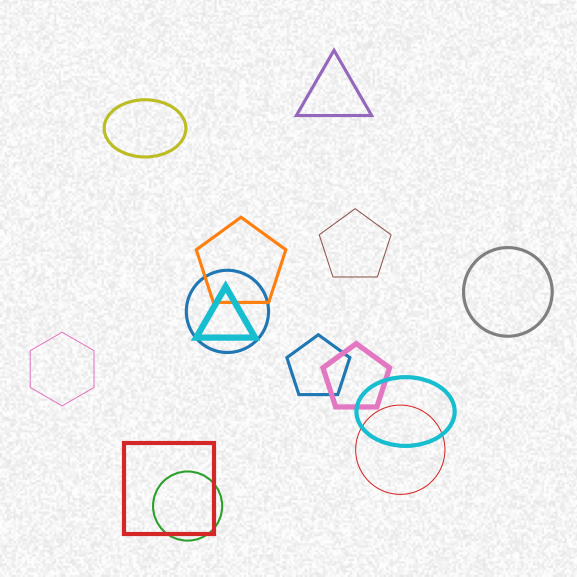[{"shape": "circle", "thickness": 1.5, "radius": 0.36, "center": [0.394, 0.46]}, {"shape": "pentagon", "thickness": 1.5, "radius": 0.29, "center": [0.551, 0.362]}, {"shape": "pentagon", "thickness": 1.5, "radius": 0.41, "center": [0.417, 0.541]}, {"shape": "circle", "thickness": 1, "radius": 0.3, "center": [0.325, 0.123]}, {"shape": "circle", "thickness": 0.5, "radius": 0.39, "center": [0.693, 0.22]}, {"shape": "square", "thickness": 2, "radius": 0.39, "center": [0.293, 0.153]}, {"shape": "triangle", "thickness": 1.5, "radius": 0.38, "center": [0.578, 0.837]}, {"shape": "pentagon", "thickness": 0.5, "radius": 0.33, "center": [0.615, 0.572]}, {"shape": "pentagon", "thickness": 2.5, "radius": 0.3, "center": [0.617, 0.344]}, {"shape": "hexagon", "thickness": 0.5, "radius": 0.32, "center": [0.108, 0.36]}, {"shape": "circle", "thickness": 1.5, "radius": 0.38, "center": [0.879, 0.494]}, {"shape": "oval", "thickness": 1.5, "radius": 0.35, "center": [0.251, 0.777]}, {"shape": "triangle", "thickness": 3, "radius": 0.29, "center": [0.391, 0.444]}, {"shape": "oval", "thickness": 2, "radius": 0.43, "center": [0.702, 0.287]}]